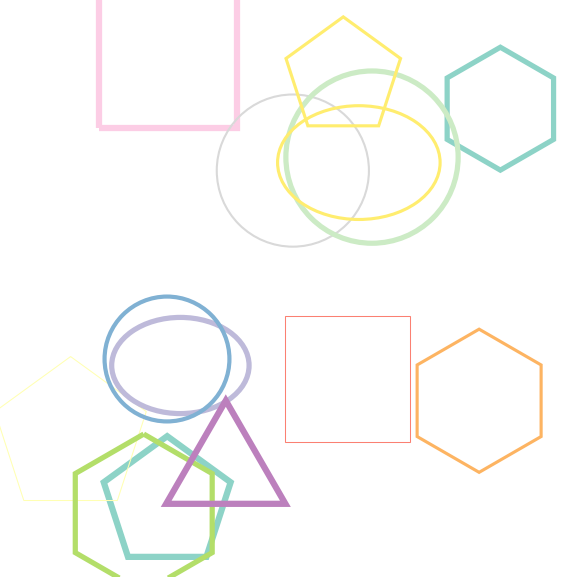[{"shape": "pentagon", "thickness": 3, "radius": 0.58, "center": [0.29, 0.128]}, {"shape": "hexagon", "thickness": 2.5, "radius": 0.53, "center": [0.866, 0.811]}, {"shape": "pentagon", "thickness": 0.5, "radius": 0.69, "center": [0.122, 0.244]}, {"shape": "oval", "thickness": 2.5, "radius": 0.59, "center": [0.312, 0.366]}, {"shape": "square", "thickness": 0.5, "radius": 0.54, "center": [0.602, 0.343]}, {"shape": "circle", "thickness": 2, "radius": 0.54, "center": [0.289, 0.377]}, {"shape": "hexagon", "thickness": 1.5, "radius": 0.62, "center": [0.83, 0.305]}, {"shape": "hexagon", "thickness": 2.5, "radius": 0.68, "center": [0.249, 0.111]}, {"shape": "square", "thickness": 3, "radius": 0.6, "center": [0.291, 0.897]}, {"shape": "circle", "thickness": 1, "radius": 0.66, "center": [0.507, 0.704]}, {"shape": "triangle", "thickness": 3, "radius": 0.6, "center": [0.391, 0.186]}, {"shape": "circle", "thickness": 2.5, "radius": 0.75, "center": [0.644, 0.727]}, {"shape": "pentagon", "thickness": 1.5, "radius": 0.52, "center": [0.594, 0.866]}, {"shape": "oval", "thickness": 1.5, "radius": 0.7, "center": [0.621, 0.718]}]